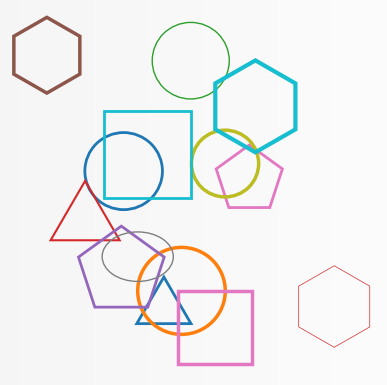[{"shape": "triangle", "thickness": 2, "radius": 0.4, "center": [0.423, 0.2]}, {"shape": "circle", "thickness": 2, "radius": 0.5, "center": [0.319, 0.556]}, {"shape": "circle", "thickness": 2.5, "radius": 0.56, "center": [0.468, 0.244]}, {"shape": "circle", "thickness": 1, "radius": 0.5, "center": [0.492, 0.842]}, {"shape": "hexagon", "thickness": 0.5, "radius": 0.53, "center": [0.863, 0.204]}, {"shape": "triangle", "thickness": 1.5, "radius": 0.51, "center": [0.22, 0.427]}, {"shape": "pentagon", "thickness": 2, "radius": 0.58, "center": [0.313, 0.296]}, {"shape": "hexagon", "thickness": 2.5, "radius": 0.49, "center": [0.121, 0.857]}, {"shape": "square", "thickness": 2.5, "radius": 0.48, "center": [0.555, 0.15]}, {"shape": "pentagon", "thickness": 2, "radius": 0.45, "center": [0.643, 0.534]}, {"shape": "oval", "thickness": 1, "radius": 0.46, "center": [0.355, 0.333]}, {"shape": "circle", "thickness": 2.5, "radius": 0.43, "center": [0.581, 0.575]}, {"shape": "square", "thickness": 2, "radius": 0.56, "center": [0.38, 0.599]}, {"shape": "hexagon", "thickness": 3, "radius": 0.6, "center": [0.659, 0.724]}]